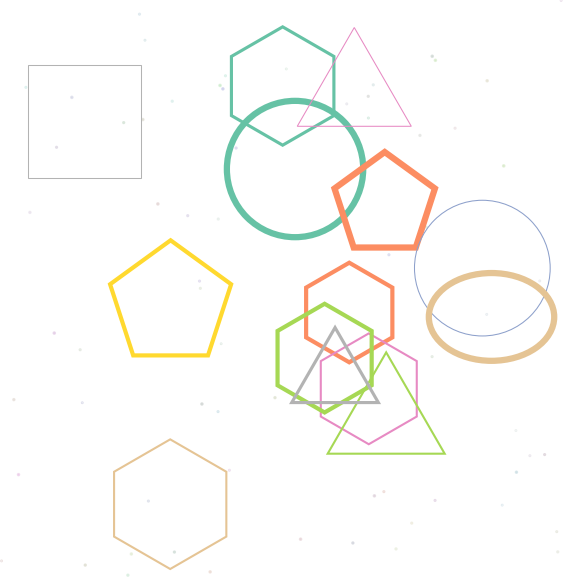[{"shape": "circle", "thickness": 3, "radius": 0.59, "center": [0.511, 0.706]}, {"shape": "hexagon", "thickness": 1.5, "radius": 0.51, "center": [0.489, 0.85]}, {"shape": "hexagon", "thickness": 2, "radius": 0.43, "center": [0.605, 0.458]}, {"shape": "pentagon", "thickness": 3, "radius": 0.46, "center": [0.666, 0.644]}, {"shape": "circle", "thickness": 0.5, "radius": 0.59, "center": [0.835, 0.535]}, {"shape": "hexagon", "thickness": 1, "radius": 0.48, "center": [0.639, 0.326]}, {"shape": "triangle", "thickness": 0.5, "radius": 0.57, "center": [0.613, 0.837]}, {"shape": "triangle", "thickness": 1, "radius": 0.58, "center": [0.669, 0.272]}, {"shape": "hexagon", "thickness": 2, "radius": 0.47, "center": [0.562, 0.379]}, {"shape": "pentagon", "thickness": 2, "radius": 0.55, "center": [0.295, 0.473]}, {"shape": "hexagon", "thickness": 1, "radius": 0.56, "center": [0.295, 0.126]}, {"shape": "oval", "thickness": 3, "radius": 0.54, "center": [0.851, 0.45]}, {"shape": "square", "thickness": 0.5, "radius": 0.49, "center": [0.146, 0.789]}, {"shape": "triangle", "thickness": 1.5, "radius": 0.43, "center": [0.58, 0.345]}]